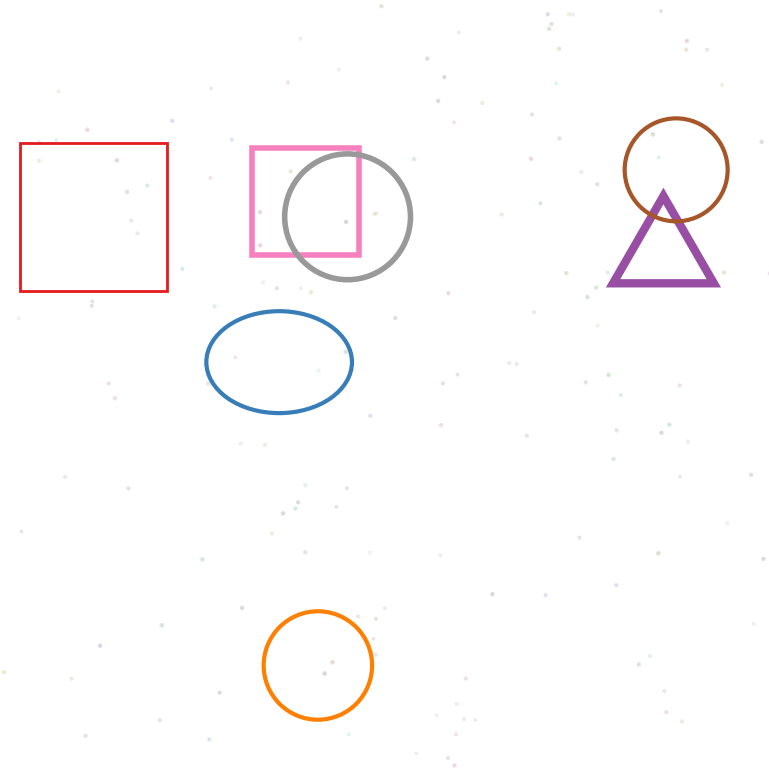[{"shape": "square", "thickness": 1, "radius": 0.48, "center": [0.121, 0.718]}, {"shape": "oval", "thickness": 1.5, "radius": 0.47, "center": [0.363, 0.53]}, {"shape": "triangle", "thickness": 3, "radius": 0.38, "center": [0.862, 0.67]}, {"shape": "circle", "thickness": 1.5, "radius": 0.35, "center": [0.413, 0.136]}, {"shape": "circle", "thickness": 1.5, "radius": 0.33, "center": [0.878, 0.779]}, {"shape": "square", "thickness": 2, "radius": 0.35, "center": [0.397, 0.738]}, {"shape": "circle", "thickness": 2, "radius": 0.41, "center": [0.451, 0.718]}]